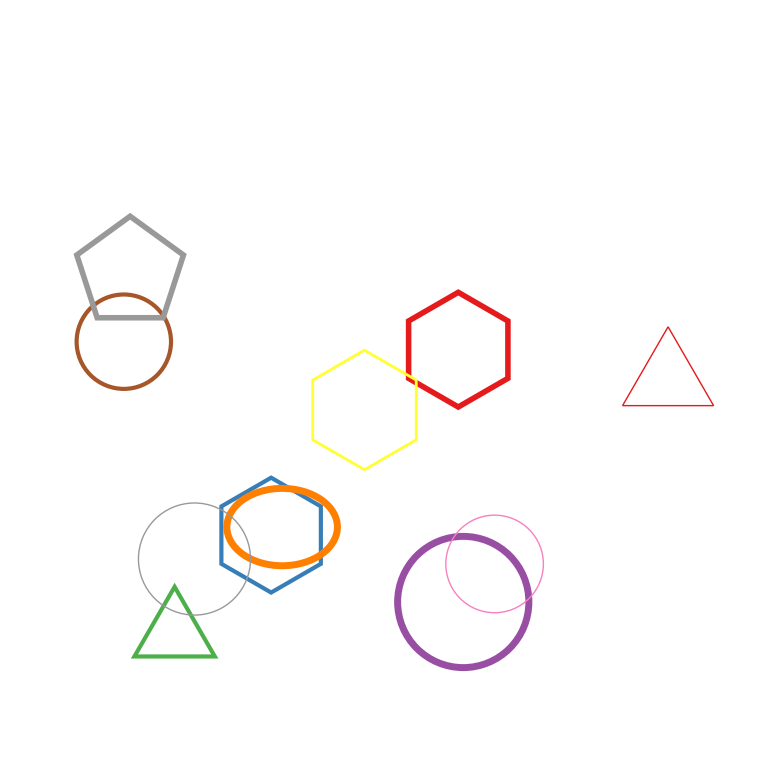[{"shape": "hexagon", "thickness": 2, "radius": 0.37, "center": [0.595, 0.546]}, {"shape": "triangle", "thickness": 0.5, "radius": 0.34, "center": [0.868, 0.507]}, {"shape": "hexagon", "thickness": 1.5, "radius": 0.37, "center": [0.352, 0.305]}, {"shape": "triangle", "thickness": 1.5, "radius": 0.3, "center": [0.227, 0.178]}, {"shape": "circle", "thickness": 2.5, "radius": 0.43, "center": [0.602, 0.218]}, {"shape": "oval", "thickness": 2.5, "radius": 0.36, "center": [0.366, 0.316]}, {"shape": "hexagon", "thickness": 1, "radius": 0.39, "center": [0.473, 0.468]}, {"shape": "circle", "thickness": 1.5, "radius": 0.31, "center": [0.161, 0.556]}, {"shape": "circle", "thickness": 0.5, "radius": 0.32, "center": [0.642, 0.268]}, {"shape": "circle", "thickness": 0.5, "radius": 0.36, "center": [0.253, 0.274]}, {"shape": "pentagon", "thickness": 2, "radius": 0.36, "center": [0.169, 0.646]}]